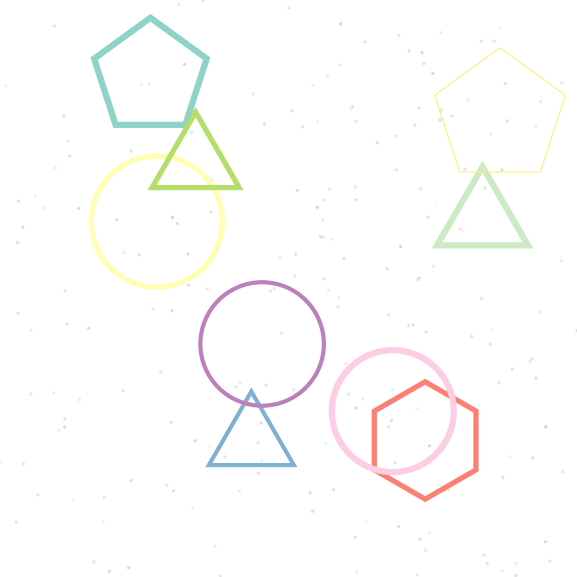[{"shape": "pentagon", "thickness": 3, "radius": 0.51, "center": [0.26, 0.866]}, {"shape": "circle", "thickness": 2.5, "radius": 0.57, "center": [0.272, 0.616]}, {"shape": "hexagon", "thickness": 2.5, "radius": 0.51, "center": [0.736, 0.236]}, {"shape": "triangle", "thickness": 2, "radius": 0.42, "center": [0.435, 0.236]}, {"shape": "triangle", "thickness": 2.5, "radius": 0.44, "center": [0.339, 0.718]}, {"shape": "circle", "thickness": 3, "radius": 0.53, "center": [0.68, 0.287]}, {"shape": "circle", "thickness": 2, "radius": 0.53, "center": [0.454, 0.404]}, {"shape": "triangle", "thickness": 3, "radius": 0.45, "center": [0.836, 0.62]}, {"shape": "pentagon", "thickness": 0.5, "radius": 0.6, "center": [0.866, 0.798]}]